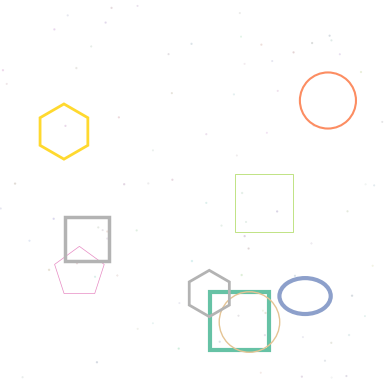[{"shape": "square", "thickness": 3, "radius": 0.38, "center": [0.622, 0.166]}, {"shape": "circle", "thickness": 1.5, "radius": 0.36, "center": [0.852, 0.739]}, {"shape": "oval", "thickness": 3, "radius": 0.33, "center": [0.792, 0.231]}, {"shape": "pentagon", "thickness": 0.5, "radius": 0.34, "center": [0.206, 0.292]}, {"shape": "square", "thickness": 0.5, "radius": 0.38, "center": [0.687, 0.474]}, {"shape": "hexagon", "thickness": 2, "radius": 0.36, "center": [0.166, 0.658]}, {"shape": "circle", "thickness": 1, "radius": 0.39, "center": [0.648, 0.164]}, {"shape": "hexagon", "thickness": 2, "radius": 0.3, "center": [0.544, 0.238]}, {"shape": "square", "thickness": 2.5, "radius": 0.29, "center": [0.225, 0.38]}]